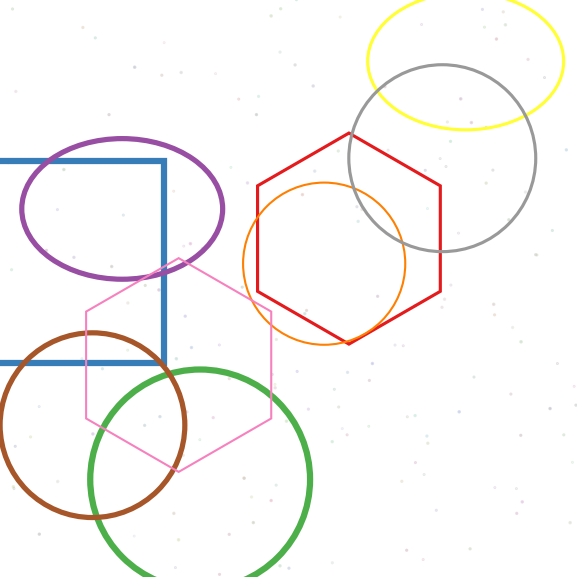[{"shape": "hexagon", "thickness": 1.5, "radius": 0.91, "center": [0.604, 0.586]}, {"shape": "square", "thickness": 3, "radius": 0.87, "center": [0.109, 0.545]}, {"shape": "circle", "thickness": 3, "radius": 0.95, "center": [0.347, 0.169]}, {"shape": "oval", "thickness": 2.5, "radius": 0.87, "center": [0.212, 0.637]}, {"shape": "circle", "thickness": 1, "radius": 0.7, "center": [0.561, 0.543]}, {"shape": "oval", "thickness": 1.5, "radius": 0.85, "center": [0.806, 0.893]}, {"shape": "circle", "thickness": 2.5, "radius": 0.8, "center": [0.16, 0.263]}, {"shape": "hexagon", "thickness": 1, "radius": 0.93, "center": [0.309, 0.367]}, {"shape": "circle", "thickness": 1.5, "radius": 0.81, "center": [0.766, 0.725]}]